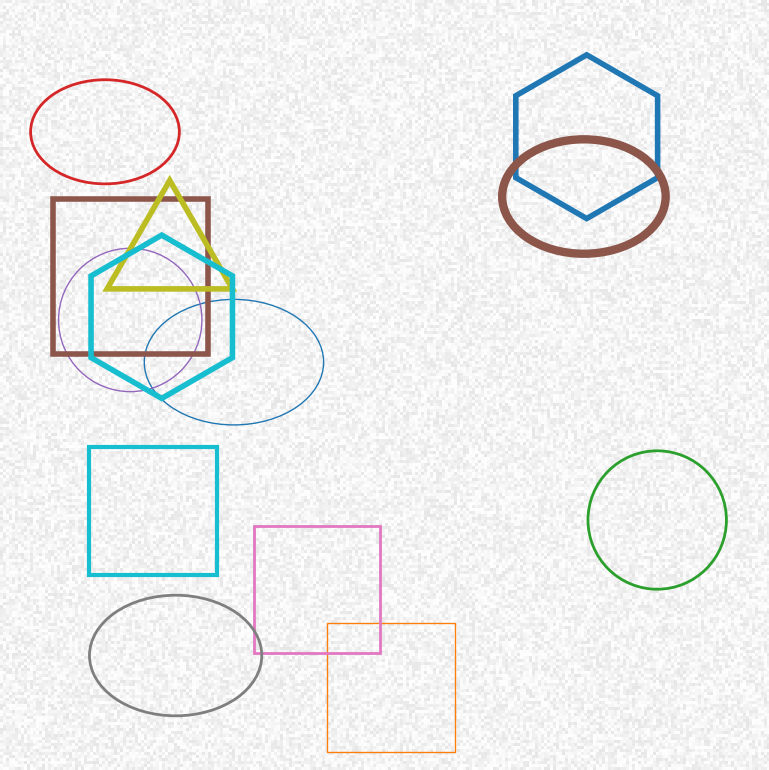[{"shape": "hexagon", "thickness": 2, "radius": 0.53, "center": [0.762, 0.822]}, {"shape": "oval", "thickness": 0.5, "radius": 0.58, "center": [0.304, 0.53]}, {"shape": "square", "thickness": 0.5, "radius": 0.42, "center": [0.508, 0.107]}, {"shape": "circle", "thickness": 1, "radius": 0.45, "center": [0.854, 0.325]}, {"shape": "oval", "thickness": 1, "radius": 0.48, "center": [0.136, 0.829]}, {"shape": "circle", "thickness": 0.5, "radius": 0.47, "center": [0.169, 0.584]}, {"shape": "square", "thickness": 2, "radius": 0.5, "center": [0.17, 0.641]}, {"shape": "oval", "thickness": 3, "radius": 0.53, "center": [0.758, 0.745]}, {"shape": "square", "thickness": 1, "radius": 0.41, "center": [0.412, 0.235]}, {"shape": "oval", "thickness": 1, "radius": 0.56, "center": [0.228, 0.149]}, {"shape": "triangle", "thickness": 2, "radius": 0.47, "center": [0.22, 0.672]}, {"shape": "hexagon", "thickness": 2, "radius": 0.53, "center": [0.21, 0.589]}, {"shape": "square", "thickness": 1.5, "radius": 0.42, "center": [0.199, 0.336]}]